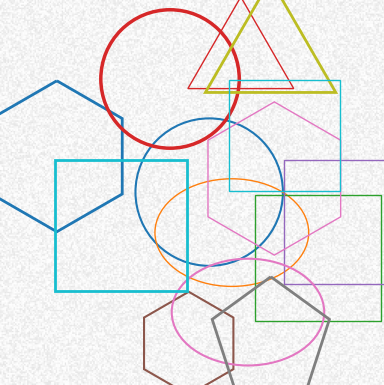[{"shape": "hexagon", "thickness": 2, "radius": 0.98, "center": [0.148, 0.594]}, {"shape": "circle", "thickness": 1.5, "radius": 0.96, "center": [0.543, 0.501]}, {"shape": "oval", "thickness": 1, "radius": 1.0, "center": [0.602, 0.396]}, {"shape": "square", "thickness": 1, "radius": 0.82, "center": [0.826, 0.33]}, {"shape": "circle", "thickness": 2.5, "radius": 0.9, "center": [0.442, 0.795]}, {"shape": "triangle", "thickness": 1, "radius": 0.79, "center": [0.625, 0.849]}, {"shape": "square", "thickness": 1, "radius": 0.8, "center": [0.898, 0.422]}, {"shape": "hexagon", "thickness": 1.5, "radius": 0.67, "center": [0.49, 0.108]}, {"shape": "hexagon", "thickness": 1, "radius": 0.99, "center": [0.713, 0.536]}, {"shape": "oval", "thickness": 1.5, "radius": 0.99, "center": [0.644, 0.189]}, {"shape": "pentagon", "thickness": 2, "radius": 0.8, "center": [0.703, 0.121]}, {"shape": "triangle", "thickness": 2, "radius": 0.98, "center": [0.703, 0.858]}, {"shape": "square", "thickness": 1, "radius": 0.72, "center": [0.74, 0.647]}, {"shape": "square", "thickness": 2, "radius": 0.85, "center": [0.314, 0.414]}]